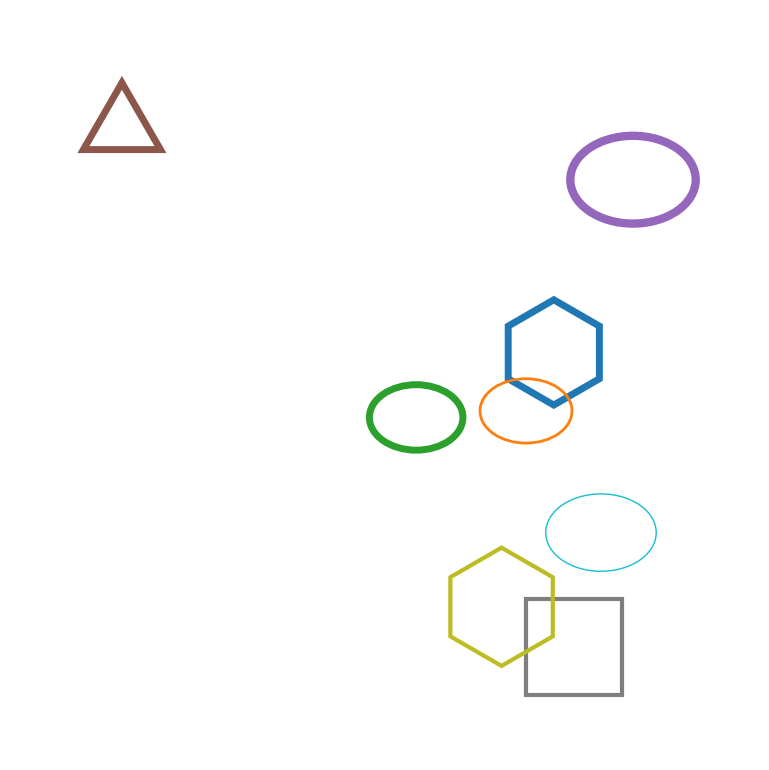[{"shape": "hexagon", "thickness": 2.5, "radius": 0.34, "center": [0.719, 0.542]}, {"shape": "oval", "thickness": 1, "radius": 0.3, "center": [0.683, 0.466]}, {"shape": "oval", "thickness": 2.5, "radius": 0.3, "center": [0.54, 0.458]}, {"shape": "oval", "thickness": 3, "radius": 0.41, "center": [0.822, 0.767]}, {"shape": "triangle", "thickness": 2.5, "radius": 0.29, "center": [0.158, 0.835]}, {"shape": "square", "thickness": 1.5, "radius": 0.31, "center": [0.745, 0.16]}, {"shape": "hexagon", "thickness": 1.5, "radius": 0.38, "center": [0.651, 0.212]}, {"shape": "oval", "thickness": 0.5, "radius": 0.36, "center": [0.78, 0.308]}]